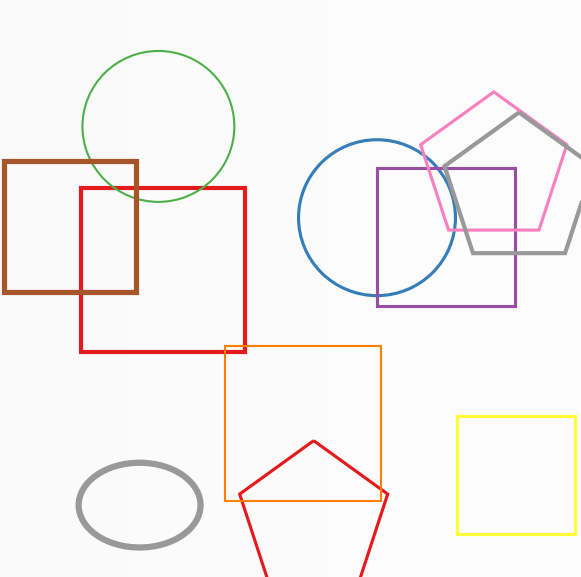[{"shape": "square", "thickness": 2, "radius": 0.71, "center": [0.281, 0.531]}, {"shape": "pentagon", "thickness": 1.5, "radius": 0.67, "center": [0.54, 0.102]}, {"shape": "circle", "thickness": 1.5, "radius": 0.67, "center": [0.649, 0.622]}, {"shape": "circle", "thickness": 1, "radius": 0.65, "center": [0.273, 0.78]}, {"shape": "square", "thickness": 1.5, "radius": 0.6, "center": [0.767, 0.589]}, {"shape": "square", "thickness": 1, "radius": 0.67, "center": [0.522, 0.265]}, {"shape": "square", "thickness": 1.5, "radius": 0.51, "center": [0.888, 0.176]}, {"shape": "square", "thickness": 2.5, "radius": 0.57, "center": [0.12, 0.607]}, {"shape": "pentagon", "thickness": 1.5, "radius": 0.66, "center": [0.849, 0.708]}, {"shape": "oval", "thickness": 3, "radius": 0.52, "center": [0.24, 0.124]}, {"shape": "pentagon", "thickness": 2, "radius": 0.67, "center": [0.893, 0.67]}]